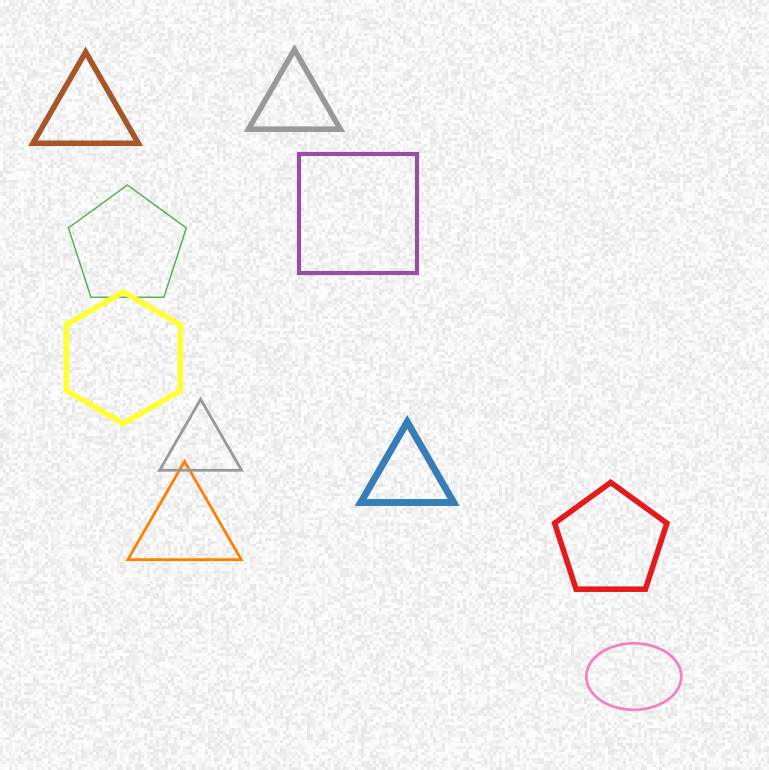[{"shape": "pentagon", "thickness": 2, "radius": 0.38, "center": [0.793, 0.297]}, {"shape": "triangle", "thickness": 2.5, "radius": 0.35, "center": [0.529, 0.382]}, {"shape": "pentagon", "thickness": 0.5, "radius": 0.4, "center": [0.165, 0.679]}, {"shape": "square", "thickness": 1.5, "radius": 0.38, "center": [0.464, 0.723]}, {"shape": "triangle", "thickness": 1, "radius": 0.43, "center": [0.24, 0.316]}, {"shape": "hexagon", "thickness": 2, "radius": 0.43, "center": [0.16, 0.535]}, {"shape": "triangle", "thickness": 2, "radius": 0.39, "center": [0.111, 0.853]}, {"shape": "oval", "thickness": 1, "radius": 0.31, "center": [0.823, 0.121]}, {"shape": "triangle", "thickness": 2, "radius": 0.34, "center": [0.382, 0.867]}, {"shape": "triangle", "thickness": 1, "radius": 0.31, "center": [0.261, 0.42]}]